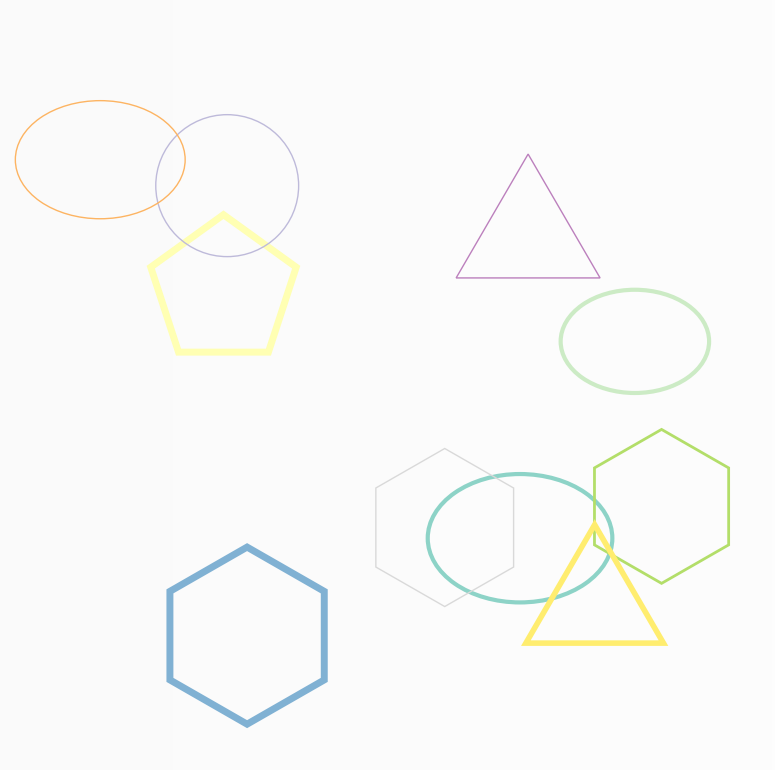[{"shape": "oval", "thickness": 1.5, "radius": 0.6, "center": [0.671, 0.301]}, {"shape": "pentagon", "thickness": 2.5, "radius": 0.49, "center": [0.288, 0.623]}, {"shape": "circle", "thickness": 0.5, "radius": 0.46, "center": [0.293, 0.759]}, {"shape": "hexagon", "thickness": 2.5, "radius": 0.57, "center": [0.319, 0.175]}, {"shape": "oval", "thickness": 0.5, "radius": 0.55, "center": [0.129, 0.793]}, {"shape": "hexagon", "thickness": 1, "radius": 0.5, "center": [0.854, 0.342]}, {"shape": "hexagon", "thickness": 0.5, "radius": 0.51, "center": [0.574, 0.315]}, {"shape": "triangle", "thickness": 0.5, "radius": 0.54, "center": [0.681, 0.693]}, {"shape": "oval", "thickness": 1.5, "radius": 0.48, "center": [0.819, 0.557]}, {"shape": "triangle", "thickness": 2, "radius": 0.51, "center": [0.767, 0.216]}]